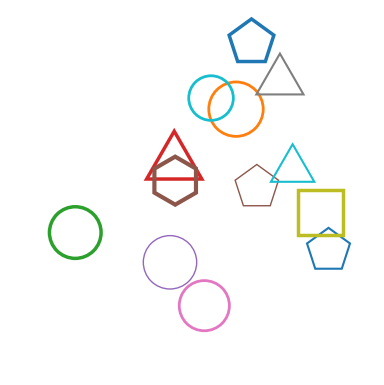[{"shape": "pentagon", "thickness": 2.5, "radius": 0.31, "center": [0.653, 0.89]}, {"shape": "pentagon", "thickness": 1.5, "radius": 0.29, "center": [0.853, 0.349]}, {"shape": "circle", "thickness": 2, "radius": 0.35, "center": [0.613, 0.716]}, {"shape": "circle", "thickness": 2.5, "radius": 0.34, "center": [0.195, 0.396]}, {"shape": "triangle", "thickness": 2.5, "radius": 0.41, "center": [0.453, 0.576]}, {"shape": "circle", "thickness": 1, "radius": 0.35, "center": [0.442, 0.319]}, {"shape": "hexagon", "thickness": 3, "radius": 0.31, "center": [0.455, 0.531]}, {"shape": "pentagon", "thickness": 1, "radius": 0.3, "center": [0.667, 0.514]}, {"shape": "circle", "thickness": 2, "radius": 0.33, "center": [0.531, 0.206]}, {"shape": "triangle", "thickness": 1.5, "radius": 0.35, "center": [0.727, 0.79]}, {"shape": "square", "thickness": 2.5, "radius": 0.29, "center": [0.832, 0.448]}, {"shape": "triangle", "thickness": 1.5, "radius": 0.33, "center": [0.76, 0.56]}, {"shape": "circle", "thickness": 2, "radius": 0.29, "center": [0.548, 0.745]}]